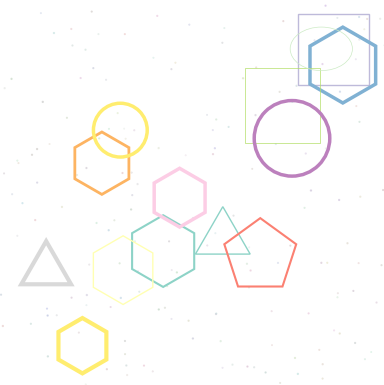[{"shape": "triangle", "thickness": 1, "radius": 0.41, "center": [0.579, 0.381]}, {"shape": "hexagon", "thickness": 1.5, "radius": 0.47, "center": [0.424, 0.348]}, {"shape": "hexagon", "thickness": 1, "radius": 0.45, "center": [0.32, 0.298]}, {"shape": "square", "thickness": 1, "radius": 0.46, "center": [0.867, 0.872]}, {"shape": "pentagon", "thickness": 1.5, "radius": 0.49, "center": [0.676, 0.335]}, {"shape": "hexagon", "thickness": 2.5, "radius": 0.49, "center": [0.89, 0.831]}, {"shape": "hexagon", "thickness": 2, "radius": 0.41, "center": [0.265, 0.576]}, {"shape": "square", "thickness": 0.5, "radius": 0.49, "center": [0.735, 0.725]}, {"shape": "hexagon", "thickness": 2.5, "radius": 0.38, "center": [0.467, 0.487]}, {"shape": "triangle", "thickness": 3, "radius": 0.37, "center": [0.12, 0.299]}, {"shape": "circle", "thickness": 2.5, "radius": 0.49, "center": [0.758, 0.641]}, {"shape": "oval", "thickness": 0.5, "radius": 0.4, "center": [0.835, 0.873]}, {"shape": "hexagon", "thickness": 3, "radius": 0.36, "center": [0.214, 0.102]}, {"shape": "circle", "thickness": 2.5, "radius": 0.35, "center": [0.313, 0.662]}]